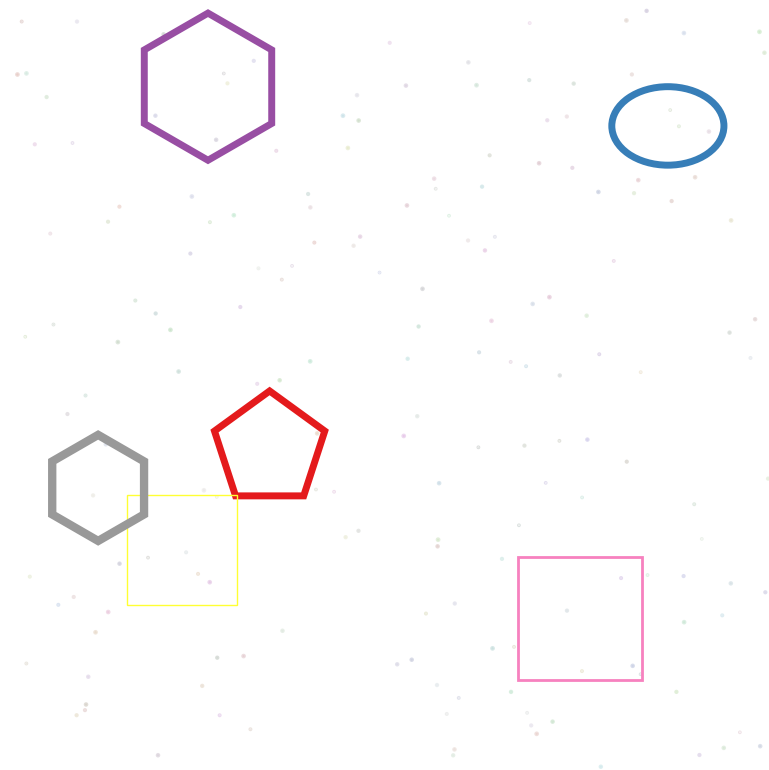[{"shape": "pentagon", "thickness": 2.5, "radius": 0.38, "center": [0.35, 0.417]}, {"shape": "oval", "thickness": 2.5, "radius": 0.36, "center": [0.867, 0.836]}, {"shape": "hexagon", "thickness": 2.5, "radius": 0.48, "center": [0.27, 0.887]}, {"shape": "square", "thickness": 0.5, "radius": 0.36, "center": [0.236, 0.285]}, {"shape": "square", "thickness": 1, "radius": 0.4, "center": [0.754, 0.197]}, {"shape": "hexagon", "thickness": 3, "radius": 0.34, "center": [0.127, 0.366]}]